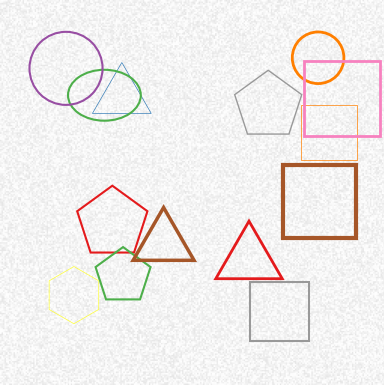[{"shape": "triangle", "thickness": 2, "radius": 0.5, "center": [0.647, 0.326]}, {"shape": "pentagon", "thickness": 1.5, "radius": 0.48, "center": [0.292, 0.422]}, {"shape": "triangle", "thickness": 0.5, "radius": 0.44, "center": [0.316, 0.749]}, {"shape": "pentagon", "thickness": 1.5, "radius": 0.38, "center": [0.32, 0.283]}, {"shape": "oval", "thickness": 1.5, "radius": 0.47, "center": [0.271, 0.753]}, {"shape": "circle", "thickness": 1.5, "radius": 0.47, "center": [0.171, 0.822]}, {"shape": "square", "thickness": 0.5, "radius": 0.36, "center": [0.855, 0.656]}, {"shape": "circle", "thickness": 2, "radius": 0.34, "center": [0.826, 0.85]}, {"shape": "hexagon", "thickness": 0.5, "radius": 0.37, "center": [0.192, 0.233]}, {"shape": "triangle", "thickness": 2.5, "radius": 0.46, "center": [0.425, 0.37]}, {"shape": "square", "thickness": 3, "radius": 0.47, "center": [0.831, 0.477]}, {"shape": "square", "thickness": 2, "radius": 0.49, "center": [0.889, 0.744]}, {"shape": "pentagon", "thickness": 1, "radius": 0.46, "center": [0.697, 0.726]}, {"shape": "square", "thickness": 1.5, "radius": 0.39, "center": [0.727, 0.191]}]